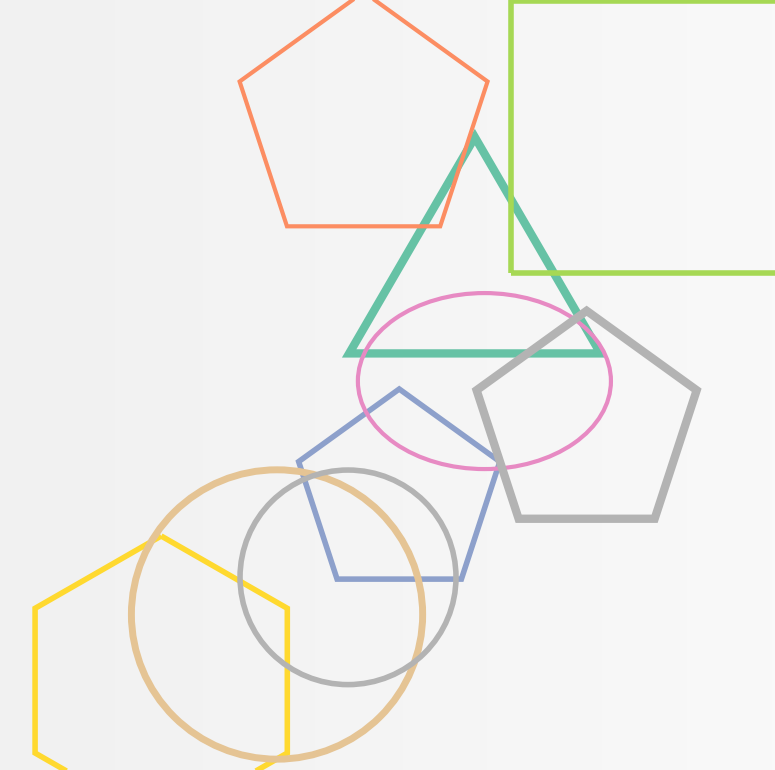[{"shape": "triangle", "thickness": 3, "radius": 0.94, "center": [0.613, 0.635]}, {"shape": "pentagon", "thickness": 1.5, "radius": 0.84, "center": [0.469, 0.842]}, {"shape": "pentagon", "thickness": 2, "radius": 0.68, "center": [0.515, 0.358]}, {"shape": "oval", "thickness": 1.5, "radius": 0.82, "center": [0.625, 0.505]}, {"shape": "square", "thickness": 2, "radius": 0.88, "center": [0.837, 0.822]}, {"shape": "hexagon", "thickness": 2, "radius": 0.94, "center": [0.208, 0.116]}, {"shape": "circle", "thickness": 2.5, "radius": 0.94, "center": [0.357, 0.202]}, {"shape": "pentagon", "thickness": 3, "radius": 0.75, "center": [0.757, 0.447]}, {"shape": "circle", "thickness": 2, "radius": 0.7, "center": [0.449, 0.25]}]